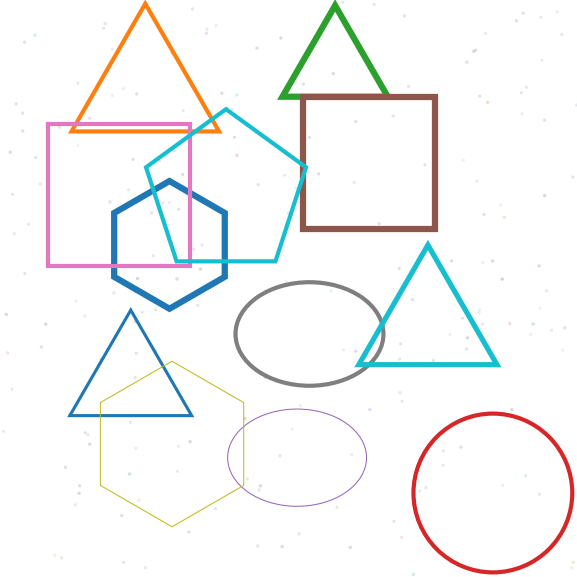[{"shape": "triangle", "thickness": 1.5, "radius": 0.61, "center": [0.226, 0.34]}, {"shape": "hexagon", "thickness": 3, "radius": 0.55, "center": [0.293, 0.575]}, {"shape": "triangle", "thickness": 2, "radius": 0.74, "center": [0.252, 0.845]}, {"shape": "triangle", "thickness": 3, "radius": 0.53, "center": [0.58, 0.884]}, {"shape": "circle", "thickness": 2, "radius": 0.69, "center": [0.853, 0.145]}, {"shape": "oval", "thickness": 0.5, "radius": 0.6, "center": [0.514, 0.207]}, {"shape": "square", "thickness": 3, "radius": 0.57, "center": [0.638, 0.717]}, {"shape": "square", "thickness": 2, "radius": 0.62, "center": [0.206, 0.662]}, {"shape": "oval", "thickness": 2, "radius": 0.64, "center": [0.536, 0.421]}, {"shape": "hexagon", "thickness": 0.5, "radius": 0.72, "center": [0.298, 0.23]}, {"shape": "pentagon", "thickness": 2, "radius": 0.73, "center": [0.391, 0.664]}, {"shape": "triangle", "thickness": 2.5, "radius": 0.69, "center": [0.741, 0.437]}]